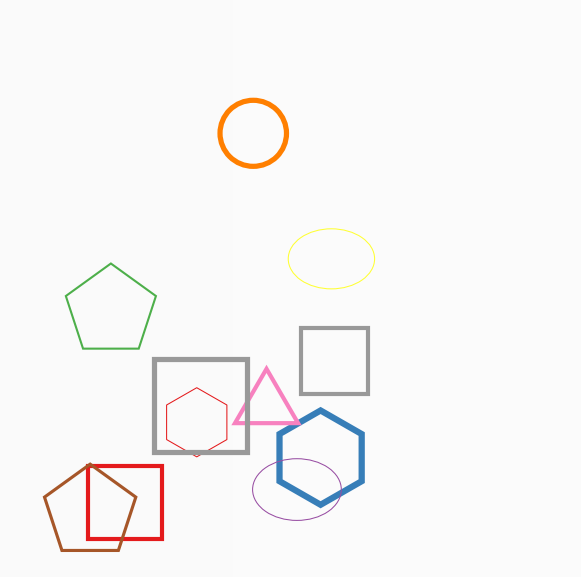[{"shape": "square", "thickness": 2, "radius": 0.32, "center": [0.215, 0.128]}, {"shape": "hexagon", "thickness": 0.5, "radius": 0.3, "center": [0.338, 0.268]}, {"shape": "hexagon", "thickness": 3, "radius": 0.41, "center": [0.552, 0.207]}, {"shape": "pentagon", "thickness": 1, "radius": 0.41, "center": [0.191, 0.461]}, {"shape": "oval", "thickness": 0.5, "radius": 0.38, "center": [0.511, 0.151]}, {"shape": "circle", "thickness": 2.5, "radius": 0.29, "center": [0.436, 0.768]}, {"shape": "oval", "thickness": 0.5, "radius": 0.37, "center": [0.57, 0.551]}, {"shape": "pentagon", "thickness": 1.5, "radius": 0.41, "center": [0.155, 0.113]}, {"shape": "triangle", "thickness": 2, "radius": 0.31, "center": [0.459, 0.298]}, {"shape": "square", "thickness": 2.5, "radius": 0.4, "center": [0.345, 0.297]}, {"shape": "square", "thickness": 2, "radius": 0.29, "center": [0.576, 0.374]}]